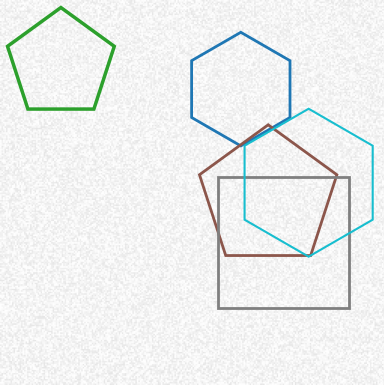[{"shape": "hexagon", "thickness": 2, "radius": 0.74, "center": [0.625, 0.769]}, {"shape": "pentagon", "thickness": 2.5, "radius": 0.73, "center": [0.158, 0.835]}, {"shape": "pentagon", "thickness": 2, "radius": 0.94, "center": [0.697, 0.488]}, {"shape": "square", "thickness": 2, "radius": 0.86, "center": [0.736, 0.37]}, {"shape": "hexagon", "thickness": 1.5, "radius": 0.96, "center": [0.802, 0.525]}]